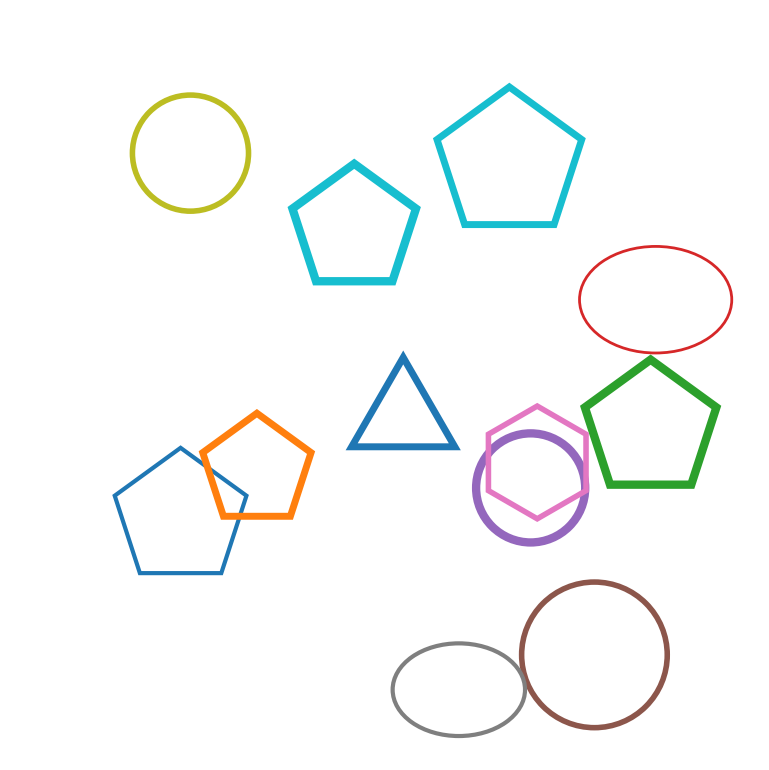[{"shape": "triangle", "thickness": 2.5, "radius": 0.39, "center": [0.524, 0.458]}, {"shape": "pentagon", "thickness": 1.5, "radius": 0.45, "center": [0.235, 0.328]}, {"shape": "pentagon", "thickness": 2.5, "radius": 0.37, "center": [0.334, 0.389]}, {"shape": "pentagon", "thickness": 3, "radius": 0.45, "center": [0.845, 0.443]}, {"shape": "oval", "thickness": 1, "radius": 0.49, "center": [0.851, 0.611]}, {"shape": "circle", "thickness": 3, "radius": 0.35, "center": [0.689, 0.366]}, {"shape": "circle", "thickness": 2, "radius": 0.47, "center": [0.772, 0.15]}, {"shape": "hexagon", "thickness": 2, "radius": 0.37, "center": [0.698, 0.399]}, {"shape": "oval", "thickness": 1.5, "radius": 0.43, "center": [0.596, 0.104]}, {"shape": "circle", "thickness": 2, "radius": 0.38, "center": [0.247, 0.801]}, {"shape": "pentagon", "thickness": 2.5, "radius": 0.49, "center": [0.662, 0.788]}, {"shape": "pentagon", "thickness": 3, "radius": 0.42, "center": [0.46, 0.703]}]